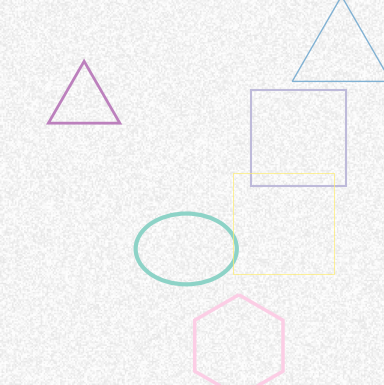[{"shape": "oval", "thickness": 3, "radius": 0.66, "center": [0.484, 0.353]}, {"shape": "square", "thickness": 1.5, "radius": 0.62, "center": [0.776, 0.641]}, {"shape": "triangle", "thickness": 1, "radius": 0.74, "center": [0.887, 0.863]}, {"shape": "hexagon", "thickness": 2.5, "radius": 0.66, "center": [0.62, 0.102]}, {"shape": "triangle", "thickness": 2, "radius": 0.54, "center": [0.218, 0.734]}, {"shape": "square", "thickness": 0.5, "radius": 0.65, "center": [0.737, 0.42]}]